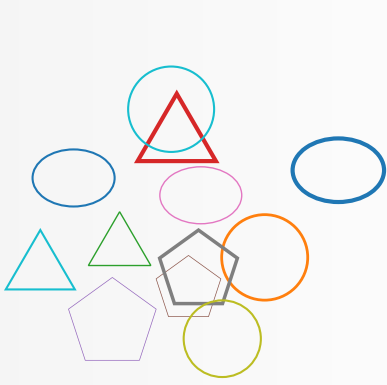[{"shape": "oval", "thickness": 1.5, "radius": 0.53, "center": [0.19, 0.538]}, {"shape": "oval", "thickness": 3, "radius": 0.59, "center": [0.873, 0.558]}, {"shape": "circle", "thickness": 2, "radius": 0.56, "center": [0.683, 0.331]}, {"shape": "triangle", "thickness": 1, "radius": 0.47, "center": [0.309, 0.357]}, {"shape": "triangle", "thickness": 3, "radius": 0.58, "center": [0.456, 0.64]}, {"shape": "pentagon", "thickness": 0.5, "radius": 0.59, "center": [0.29, 0.16]}, {"shape": "pentagon", "thickness": 0.5, "radius": 0.44, "center": [0.486, 0.249]}, {"shape": "oval", "thickness": 1, "radius": 0.53, "center": [0.518, 0.493]}, {"shape": "pentagon", "thickness": 2.5, "radius": 0.53, "center": [0.512, 0.297]}, {"shape": "circle", "thickness": 1.5, "radius": 0.5, "center": [0.574, 0.12]}, {"shape": "circle", "thickness": 1.5, "radius": 0.55, "center": [0.442, 0.716]}, {"shape": "triangle", "thickness": 1.5, "radius": 0.51, "center": [0.104, 0.3]}]